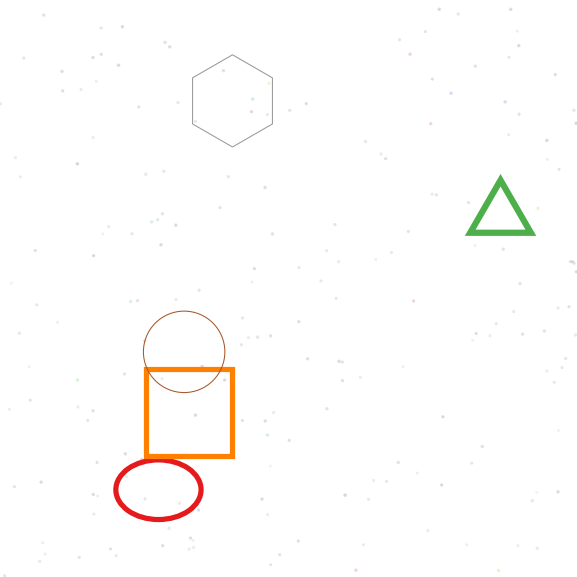[{"shape": "oval", "thickness": 2.5, "radius": 0.37, "center": [0.274, 0.151]}, {"shape": "triangle", "thickness": 3, "radius": 0.3, "center": [0.867, 0.626]}, {"shape": "square", "thickness": 2.5, "radius": 0.37, "center": [0.327, 0.285]}, {"shape": "circle", "thickness": 0.5, "radius": 0.35, "center": [0.319, 0.39]}, {"shape": "hexagon", "thickness": 0.5, "radius": 0.4, "center": [0.403, 0.824]}]